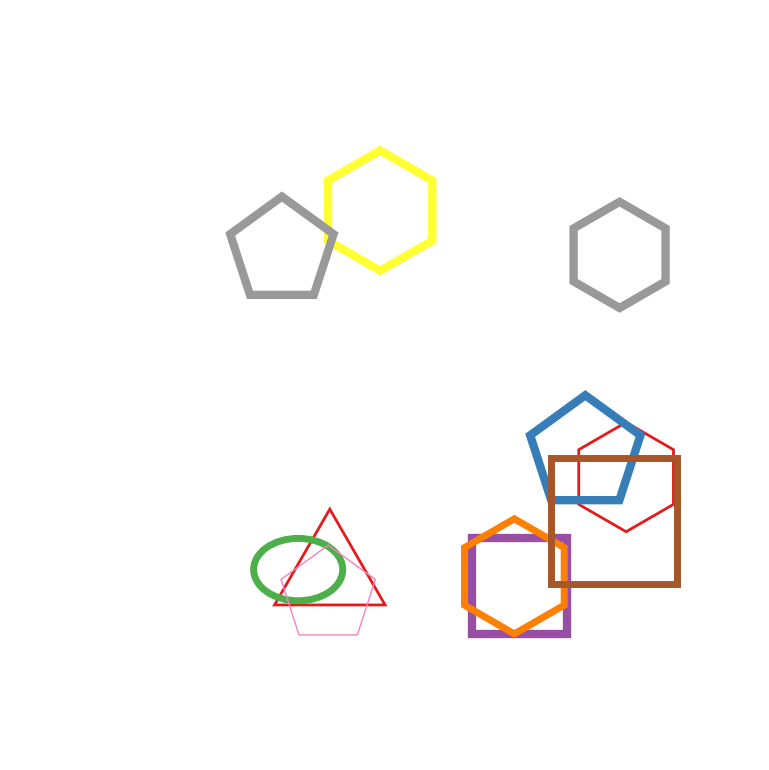[{"shape": "triangle", "thickness": 1, "radius": 0.41, "center": [0.428, 0.256]}, {"shape": "hexagon", "thickness": 1, "radius": 0.36, "center": [0.813, 0.38]}, {"shape": "pentagon", "thickness": 3, "radius": 0.38, "center": [0.76, 0.411]}, {"shape": "oval", "thickness": 2.5, "radius": 0.29, "center": [0.387, 0.26]}, {"shape": "square", "thickness": 3, "radius": 0.31, "center": [0.675, 0.239]}, {"shape": "hexagon", "thickness": 2.5, "radius": 0.37, "center": [0.668, 0.251]}, {"shape": "hexagon", "thickness": 3, "radius": 0.39, "center": [0.494, 0.726]}, {"shape": "square", "thickness": 2.5, "radius": 0.41, "center": [0.798, 0.324]}, {"shape": "pentagon", "thickness": 0.5, "radius": 0.32, "center": [0.426, 0.228]}, {"shape": "hexagon", "thickness": 3, "radius": 0.34, "center": [0.805, 0.669]}, {"shape": "pentagon", "thickness": 3, "radius": 0.35, "center": [0.366, 0.674]}]